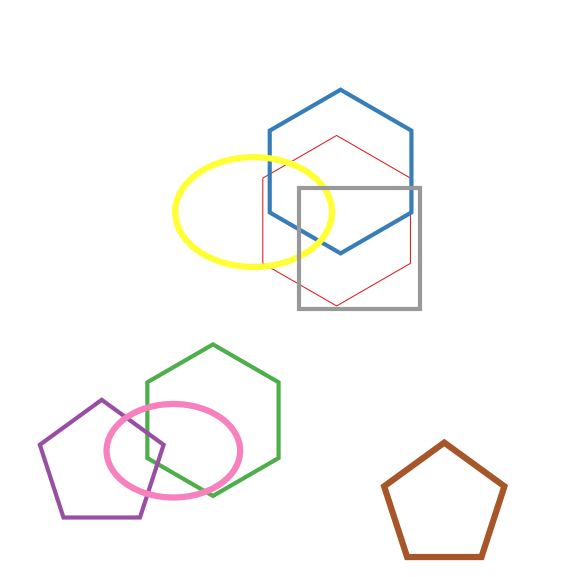[{"shape": "hexagon", "thickness": 0.5, "radius": 0.74, "center": [0.583, 0.617]}, {"shape": "hexagon", "thickness": 2, "radius": 0.71, "center": [0.59, 0.702]}, {"shape": "hexagon", "thickness": 2, "radius": 0.66, "center": [0.369, 0.272]}, {"shape": "pentagon", "thickness": 2, "radius": 0.56, "center": [0.176, 0.194]}, {"shape": "oval", "thickness": 3, "radius": 0.68, "center": [0.439, 0.632]}, {"shape": "pentagon", "thickness": 3, "radius": 0.55, "center": [0.769, 0.123]}, {"shape": "oval", "thickness": 3, "radius": 0.58, "center": [0.3, 0.219]}, {"shape": "square", "thickness": 2, "radius": 0.53, "center": [0.623, 0.569]}]